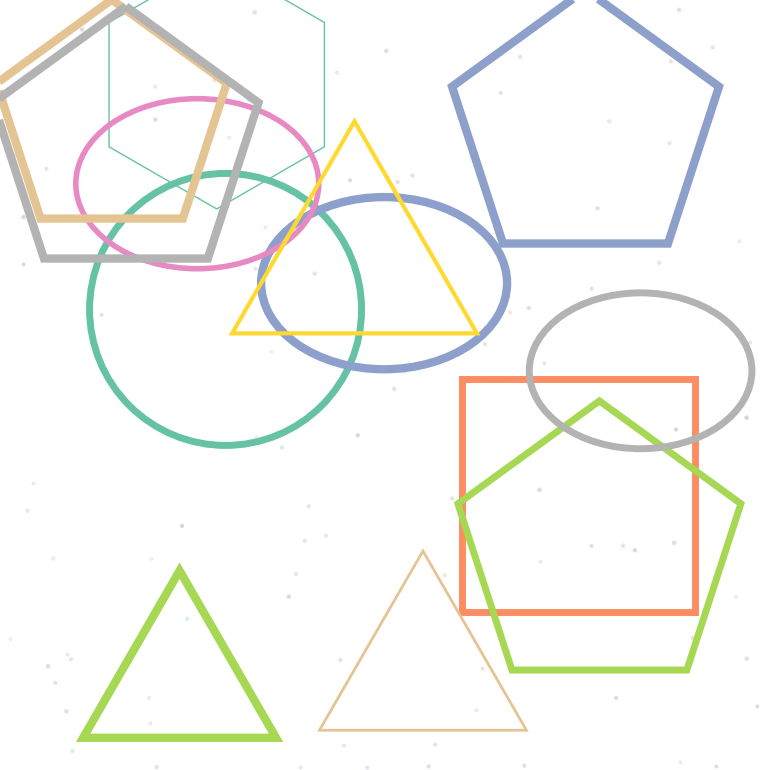[{"shape": "circle", "thickness": 2.5, "radius": 0.88, "center": [0.293, 0.598]}, {"shape": "hexagon", "thickness": 0.5, "radius": 0.81, "center": [0.281, 0.89]}, {"shape": "square", "thickness": 2.5, "radius": 0.76, "center": [0.751, 0.357]}, {"shape": "pentagon", "thickness": 3, "radius": 0.91, "center": [0.76, 0.831]}, {"shape": "oval", "thickness": 3, "radius": 0.8, "center": [0.499, 0.632]}, {"shape": "oval", "thickness": 2, "radius": 0.79, "center": [0.256, 0.761]}, {"shape": "triangle", "thickness": 3, "radius": 0.72, "center": [0.233, 0.114]}, {"shape": "pentagon", "thickness": 2.5, "radius": 0.97, "center": [0.778, 0.286]}, {"shape": "triangle", "thickness": 1.5, "radius": 0.92, "center": [0.46, 0.659]}, {"shape": "pentagon", "thickness": 3, "radius": 0.79, "center": [0.145, 0.843]}, {"shape": "triangle", "thickness": 1, "radius": 0.78, "center": [0.549, 0.129]}, {"shape": "pentagon", "thickness": 3, "radius": 0.91, "center": [0.164, 0.811]}, {"shape": "oval", "thickness": 2.5, "radius": 0.72, "center": [0.832, 0.518]}]